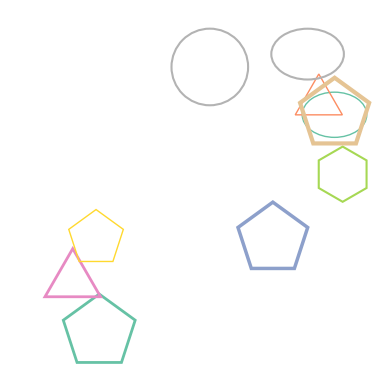[{"shape": "oval", "thickness": 1, "radius": 0.42, "center": [0.869, 0.702]}, {"shape": "pentagon", "thickness": 2, "radius": 0.49, "center": [0.258, 0.138]}, {"shape": "triangle", "thickness": 1, "radius": 0.35, "center": [0.828, 0.737]}, {"shape": "pentagon", "thickness": 2.5, "radius": 0.48, "center": [0.709, 0.38]}, {"shape": "triangle", "thickness": 2, "radius": 0.42, "center": [0.189, 0.271]}, {"shape": "hexagon", "thickness": 1.5, "radius": 0.36, "center": [0.89, 0.548]}, {"shape": "pentagon", "thickness": 1, "radius": 0.37, "center": [0.249, 0.381]}, {"shape": "pentagon", "thickness": 3, "radius": 0.47, "center": [0.869, 0.704]}, {"shape": "circle", "thickness": 1.5, "radius": 0.5, "center": [0.545, 0.826]}, {"shape": "oval", "thickness": 1.5, "radius": 0.47, "center": [0.799, 0.859]}]